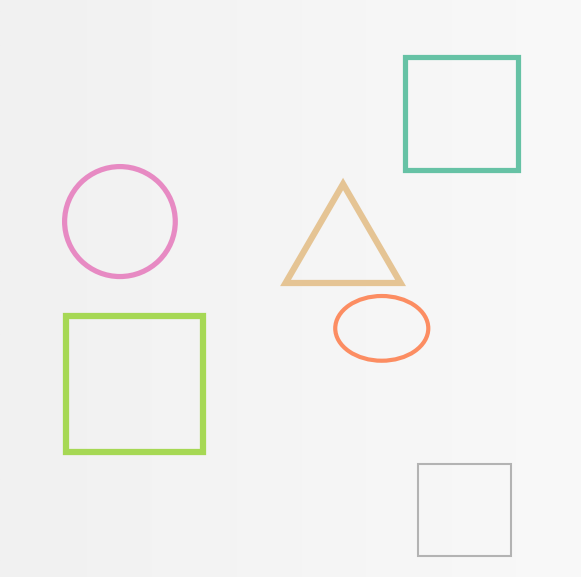[{"shape": "square", "thickness": 2.5, "radius": 0.49, "center": [0.794, 0.802]}, {"shape": "oval", "thickness": 2, "radius": 0.4, "center": [0.657, 0.431]}, {"shape": "circle", "thickness": 2.5, "radius": 0.48, "center": [0.206, 0.615]}, {"shape": "square", "thickness": 3, "radius": 0.59, "center": [0.231, 0.334]}, {"shape": "triangle", "thickness": 3, "radius": 0.57, "center": [0.59, 0.566]}, {"shape": "square", "thickness": 1, "radius": 0.4, "center": [0.799, 0.116]}]